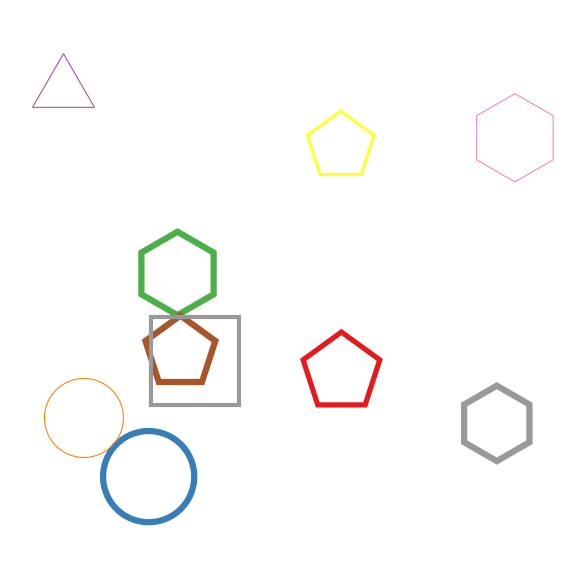[{"shape": "pentagon", "thickness": 2.5, "radius": 0.35, "center": [0.591, 0.354]}, {"shape": "circle", "thickness": 3, "radius": 0.39, "center": [0.257, 0.174]}, {"shape": "hexagon", "thickness": 3, "radius": 0.36, "center": [0.307, 0.526]}, {"shape": "triangle", "thickness": 0.5, "radius": 0.31, "center": [0.11, 0.844]}, {"shape": "circle", "thickness": 0.5, "radius": 0.34, "center": [0.145, 0.275]}, {"shape": "pentagon", "thickness": 1.5, "radius": 0.3, "center": [0.59, 0.746]}, {"shape": "pentagon", "thickness": 3, "radius": 0.32, "center": [0.312, 0.389]}, {"shape": "hexagon", "thickness": 0.5, "radius": 0.38, "center": [0.892, 0.761]}, {"shape": "hexagon", "thickness": 3, "radius": 0.33, "center": [0.86, 0.266]}, {"shape": "square", "thickness": 2, "radius": 0.38, "center": [0.338, 0.374]}]